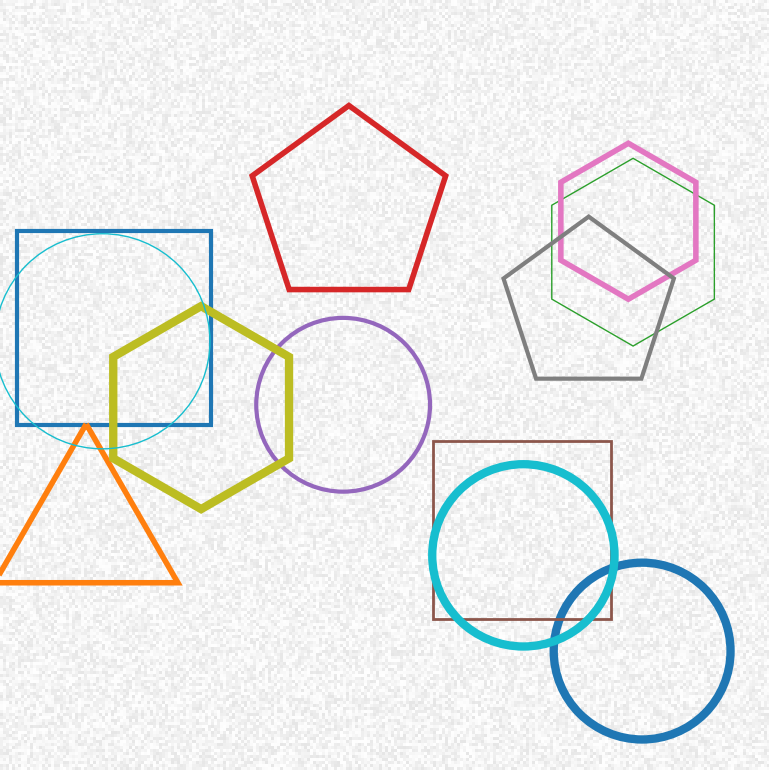[{"shape": "circle", "thickness": 3, "radius": 0.57, "center": [0.834, 0.154]}, {"shape": "square", "thickness": 1.5, "radius": 0.63, "center": [0.148, 0.575]}, {"shape": "triangle", "thickness": 2, "radius": 0.69, "center": [0.112, 0.312]}, {"shape": "hexagon", "thickness": 0.5, "radius": 0.61, "center": [0.822, 0.673]}, {"shape": "pentagon", "thickness": 2, "radius": 0.66, "center": [0.453, 0.731]}, {"shape": "circle", "thickness": 1.5, "radius": 0.56, "center": [0.446, 0.474]}, {"shape": "square", "thickness": 1, "radius": 0.58, "center": [0.678, 0.312]}, {"shape": "hexagon", "thickness": 2, "radius": 0.51, "center": [0.816, 0.713]}, {"shape": "pentagon", "thickness": 1.5, "radius": 0.58, "center": [0.765, 0.602]}, {"shape": "hexagon", "thickness": 3, "radius": 0.66, "center": [0.261, 0.471]}, {"shape": "circle", "thickness": 3, "radius": 0.59, "center": [0.68, 0.279]}, {"shape": "circle", "thickness": 0.5, "radius": 0.7, "center": [0.133, 0.557]}]